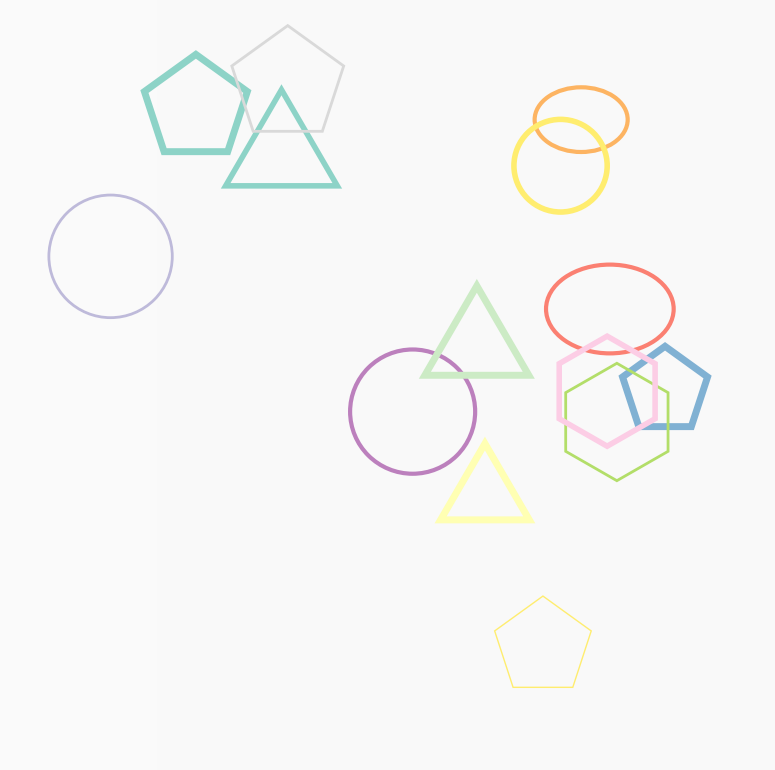[{"shape": "triangle", "thickness": 2, "radius": 0.42, "center": [0.363, 0.8]}, {"shape": "pentagon", "thickness": 2.5, "radius": 0.35, "center": [0.253, 0.86]}, {"shape": "triangle", "thickness": 2.5, "radius": 0.33, "center": [0.626, 0.358]}, {"shape": "circle", "thickness": 1, "radius": 0.4, "center": [0.143, 0.667]}, {"shape": "oval", "thickness": 1.5, "radius": 0.41, "center": [0.787, 0.599]}, {"shape": "pentagon", "thickness": 2.5, "radius": 0.29, "center": [0.858, 0.493]}, {"shape": "oval", "thickness": 1.5, "radius": 0.3, "center": [0.75, 0.845]}, {"shape": "hexagon", "thickness": 1, "radius": 0.38, "center": [0.796, 0.452]}, {"shape": "hexagon", "thickness": 2, "radius": 0.36, "center": [0.783, 0.492]}, {"shape": "pentagon", "thickness": 1, "radius": 0.38, "center": [0.371, 0.891]}, {"shape": "circle", "thickness": 1.5, "radius": 0.4, "center": [0.532, 0.465]}, {"shape": "triangle", "thickness": 2.5, "radius": 0.39, "center": [0.615, 0.551]}, {"shape": "circle", "thickness": 2, "radius": 0.3, "center": [0.723, 0.785]}, {"shape": "pentagon", "thickness": 0.5, "radius": 0.33, "center": [0.701, 0.16]}]